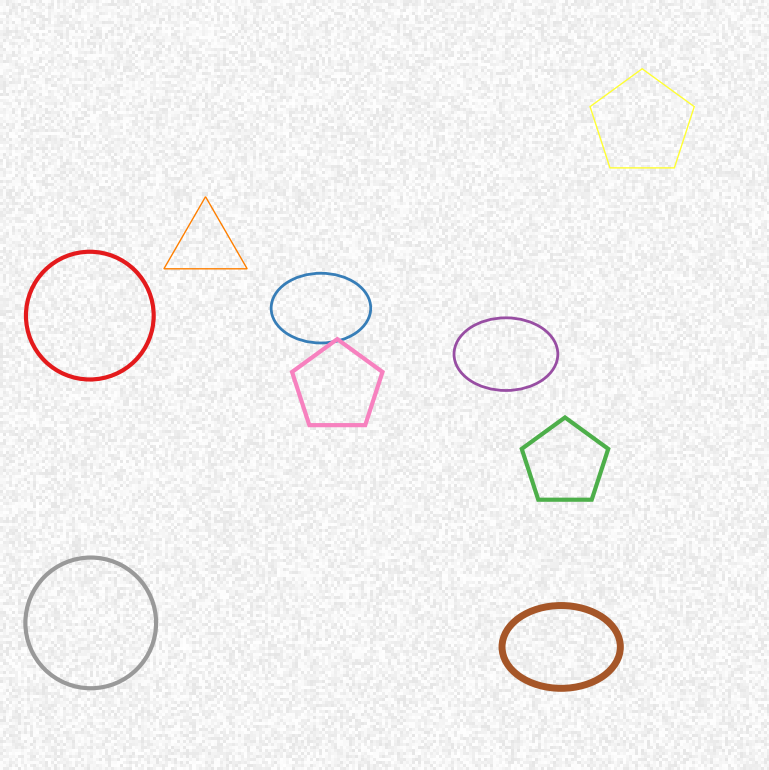[{"shape": "circle", "thickness": 1.5, "radius": 0.41, "center": [0.117, 0.59]}, {"shape": "oval", "thickness": 1, "radius": 0.32, "center": [0.417, 0.6]}, {"shape": "pentagon", "thickness": 1.5, "radius": 0.3, "center": [0.734, 0.399]}, {"shape": "oval", "thickness": 1, "radius": 0.34, "center": [0.657, 0.54]}, {"shape": "triangle", "thickness": 0.5, "radius": 0.31, "center": [0.267, 0.682]}, {"shape": "pentagon", "thickness": 0.5, "radius": 0.36, "center": [0.834, 0.84]}, {"shape": "oval", "thickness": 2.5, "radius": 0.38, "center": [0.729, 0.16]}, {"shape": "pentagon", "thickness": 1.5, "radius": 0.31, "center": [0.438, 0.498]}, {"shape": "circle", "thickness": 1.5, "radius": 0.42, "center": [0.118, 0.191]}]